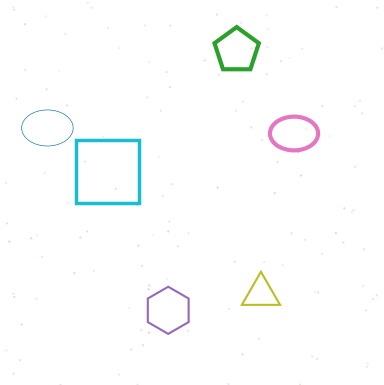[{"shape": "oval", "thickness": 0.5, "radius": 0.33, "center": [0.123, 0.668]}, {"shape": "pentagon", "thickness": 3, "radius": 0.3, "center": [0.615, 0.869]}, {"shape": "hexagon", "thickness": 1.5, "radius": 0.31, "center": [0.437, 0.194]}, {"shape": "oval", "thickness": 3, "radius": 0.31, "center": [0.764, 0.653]}, {"shape": "triangle", "thickness": 1.5, "radius": 0.29, "center": [0.678, 0.237]}, {"shape": "square", "thickness": 2.5, "radius": 0.41, "center": [0.279, 0.554]}]